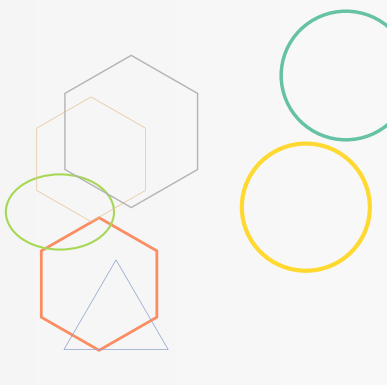[{"shape": "circle", "thickness": 2.5, "radius": 0.84, "center": [0.893, 0.804]}, {"shape": "hexagon", "thickness": 2, "radius": 0.86, "center": [0.256, 0.262]}, {"shape": "triangle", "thickness": 0.5, "radius": 0.78, "center": [0.3, 0.17]}, {"shape": "oval", "thickness": 1.5, "radius": 0.7, "center": [0.155, 0.449]}, {"shape": "circle", "thickness": 3, "radius": 0.83, "center": [0.789, 0.462]}, {"shape": "hexagon", "thickness": 0.5, "radius": 0.81, "center": [0.235, 0.586]}, {"shape": "hexagon", "thickness": 1, "radius": 0.99, "center": [0.339, 0.659]}]